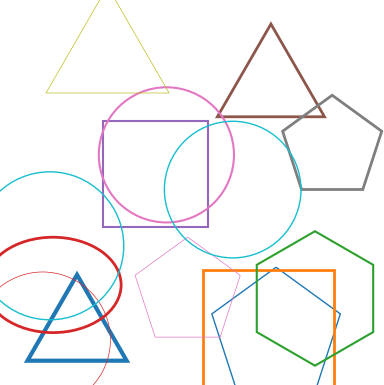[{"shape": "pentagon", "thickness": 1, "radius": 0.88, "center": [0.717, 0.13]}, {"shape": "triangle", "thickness": 3, "radius": 0.74, "center": [0.2, 0.137]}, {"shape": "square", "thickness": 2, "radius": 0.85, "center": [0.697, 0.128]}, {"shape": "hexagon", "thickness": 1.5, "radius": 0.87, "center": [0.818, 0.225]}, {"shape": "oval", "thickness": 2, "radius": 0.88, "center": [0.138, 0.26]}, {"shape": "circle", "thickness": 0.5, "radius": 0.88, "center": [0.111, 0.117]}, {"shape": "square", "thickness": 1.5, "radius": 0.68, "center": [0.404, 0.548]}, {"shape": "triangle", "thickness": 2, "radius": 0.8, "center": [0.704, 0.777]}, {"shape": "circle", "thickness": 1.5, "radius": 0.88, "center": [0.432, 0.598]}, {"shape": "pentagon", "thickness": 0.5, "radius": 0.72, "center": [0.487, 0.241]}, {"shape": "pentagon", "thickness": 2, "radius": 0.68, "center": [0.863, 0.617]}, {"shape": "triangle", "thickness": 0.5, "radius": 0.92, "center": [0.279, 0.851]}, {"shape": "circle", "thickness": 1, "radius": 0.96, "center": [0.129, 0.362]}, {"shape": "circle", "thickness": 1, "radius": 0.89, "center": [0.604, 0.508]}]